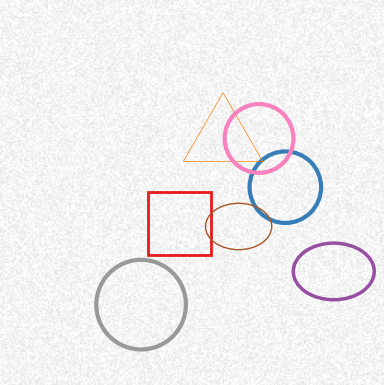[{"shape": "square", "thickness": 2, "radius": 0.41, "center": [0.466, 0.42]}, {"shape": "circle", "thickness": 3, "radius": 0.46, "center": [0.741, 0.514]}, {"shape": "oval", "thickness": 2.5, "radius": 0.53, "center": [0.867, 0.295]}, {"shape": "triangle", "thickness": 0.5, "radius": 0.6, "center": [0.579, 0.64]}, {"shape": "oval", "thickness": 1, "radius": 0.43, "center": [0.62, 0.412]}, {"shape": "circle", "thickness": 3, "radius": 0.45, "center": [0.673, 0.64]}, {"shape": "circle", "thickness": 3, "radius": 0.58, "center": [0.367, 0.209]}]